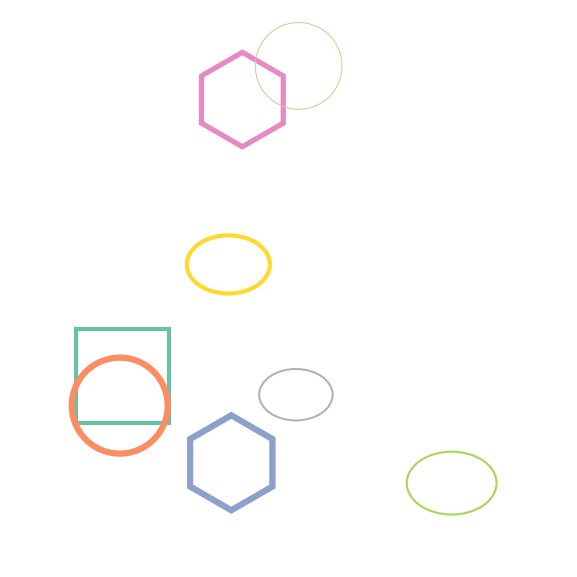[{"shape": "square", "thickness": 2, "radius": 0.41, "center": [0.212, 0.349]}, {"shape": "circle", "thickness": 3, "radius": 0.42, "center": [0.207, 0.297]}, {"shape": "hexagon", "thickness": 3, "radius": 0.41, "center": [0.401, 0.198]}, {"shape": "hexagon", "thickness": 2.5, "radius": 0.41, "center": [0.42, 0.827]}, {"shape": "oval", "thickness": 1, "radius": 0.39, "center": [0.782, 0.163]}, {"shape": "oval", "thickness": 2, "radius": 0.36, "center": [0.395, 0.541]}, {"shape": "circle", "thickness": 0.5, "radius": 0.38, "center": [0.517, 0.885]}, {"shape": "oval", "thickness": 1, "radius": 0.32, "center": [0.512, 0.316]}]